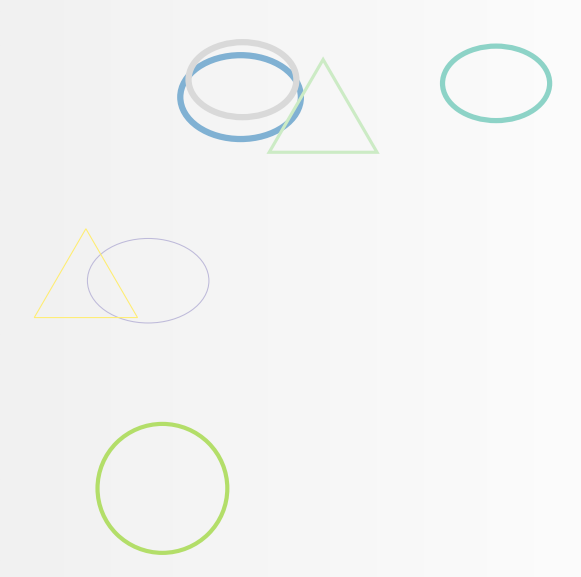[{"shape": "oval", "thickness": 2.5, "radius": 0.46, "center": [0.853, 0.855]}, {"shape": "oval", "thickness": 0.5, "radius": 0.52, "center": [0.255, 0.513]}, {"shape": "oval", "thickness": 3, "radius": 0.52, "center": [0.414, 0.831]}, {"shape": "circle", "thickness": 2, "radius": 0.56, "center": [0.279, 0.153]}, {"shape": "oval", "thickness": 3, "radius": 0.46, "center": [0.417, 0.861]}, {"shape": "triangle", "thickness": 1.5, "radius": 0.54, "center": [0.556, 0.789]}, {"shape": "triangle", "thickness": 0.5, "radius": 0.51, "center": [0.148, 0.501]}]